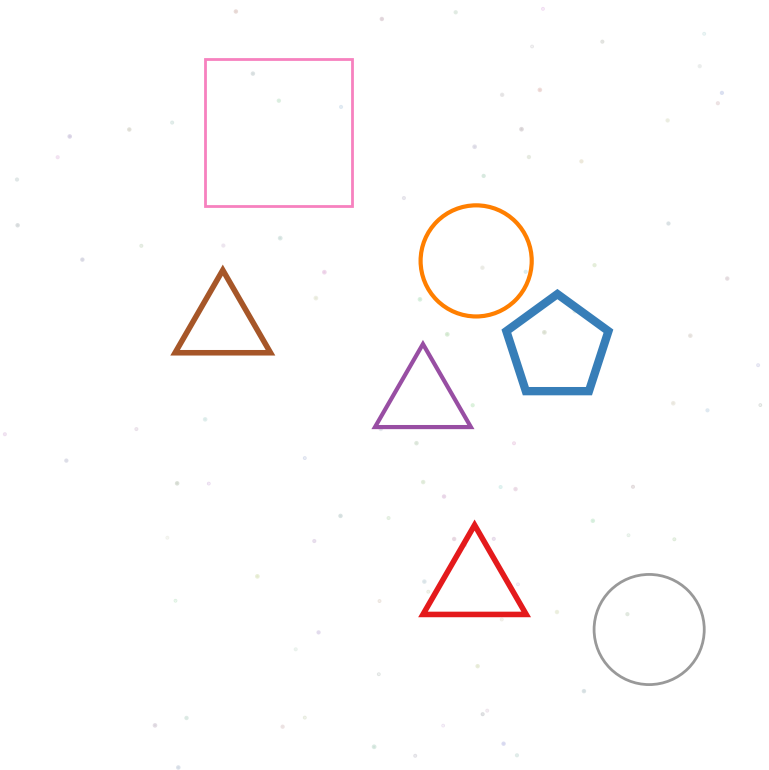[{"shape": "triangle", "thickness": 2, "radius": 0.39, "center": [0.616, 0.241]}, {"shape": "pentagon", "thickness": 3, "radius": 0.35, "center": [0.724, 0.548]}, {"shape": "triangle", "thickness": 1.5, "radius": 0.36, "center": [0.549, 0.481]}, {"shape": "circle", "thickness": 1.5, "radius": 0.36, "center": [0.618, 0.661]}, {"shape": "triangle", "thickness": 2, "radius": 0.36, "center": [0.289, 0.578]}, {"shape": "square", "thickness": 1, "radius": 0.48, "center": [0.362, 0.828]}, {"shape": "circle", "thickness": 1, "radius": 0.36, "center": [0.843, 0.182]}]